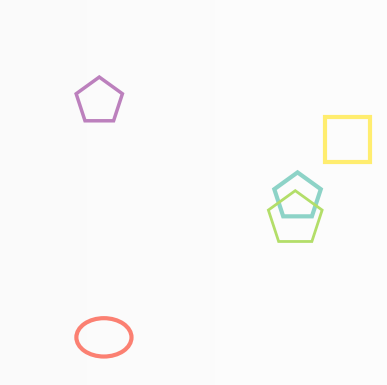[{"shape": "pentagon", "thickness": 3, "radius": 0.32, "center": [0.768, 0.489]}, {"shape": "oval", "thickness": 3, "radius": 0.36, "center": [0.268, 0.124]}, {"shape": "pentagon", "thickness": 2, "radius": 0.36, "center": [0.762, 0.432]}, {"shape": "pentagon", "thickness": 2.5, "radius": 0.31, "center": [0.256, 0.737]}, {"shape": "square", "thickness": 3, "radius": 0.29, "center": [0.897, 0.637]}]